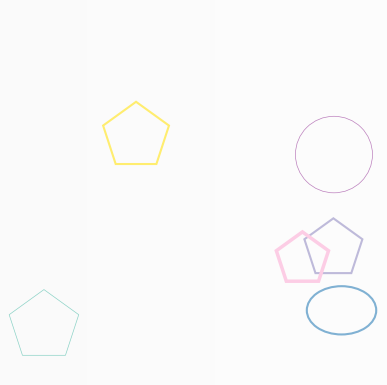[{"shape": "pentagon", "thickness": 0.5, "radius": 0.47, "center": [0.113, 0.153]}, {"shape": "pentagon", "thickness": 1.5, "radius": 0.39, "center": [0.86, 0.354]}, {"shape": "oval", "thickness": 1.5, "radius": 0.45, "center": [0.881, 0.194]}, {"shape": "pentagon", "thickness": 2.5, "radius": 0.35, "center": [0.78, 0.327]}, {"shape": "circle", "thickness": 0.5, "radius": 0.5, "center": [0.862, 0.599]}, {"shape": "pentagon", "thickness": 1.5, "radius": 0.45, "center": [0.351, 0.646]}]